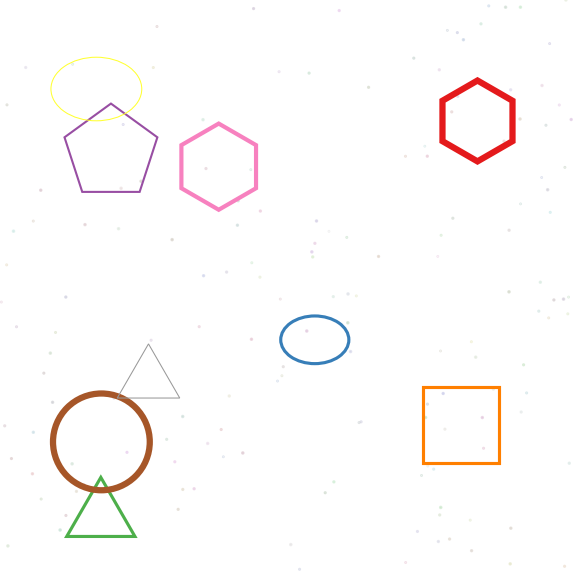[{"shape": "hexagon", "thickness": 3, "radius": 0.35, "center": [0.827, 0.79]}, {"shape": "oval", "thickness": 1.5, "radius": 0.29, "center": [0.545, 0.411]}, {"shape": "triangle", "thickness": 1.5, "radius": 0.34, "center": [0.175, 0.104]}, {"shape": "pentagon", "thickness": 1, "radius": 0.42, "center": [0.192, 0.735]}, {"shape": "square", "thickness": 1.5, "radius": 0.33, "center": [0.798, 0.263]}, {"shape": "oval", "thickness": 0.5, "radius": 0.39, "center": [0.167, 0.845]}, {"shape": "circle", "thickness": 3, "radius": 0.42, "center": [0.176, 0.234]}, {"shape": "hexagon", "thickness": 2, "radius": 0.37, "center": [0.379, 0.711]}, {"shape": "triangle", "thickness": 0.5, "radius": 0.31, "center": [0.257, 0.341]}]